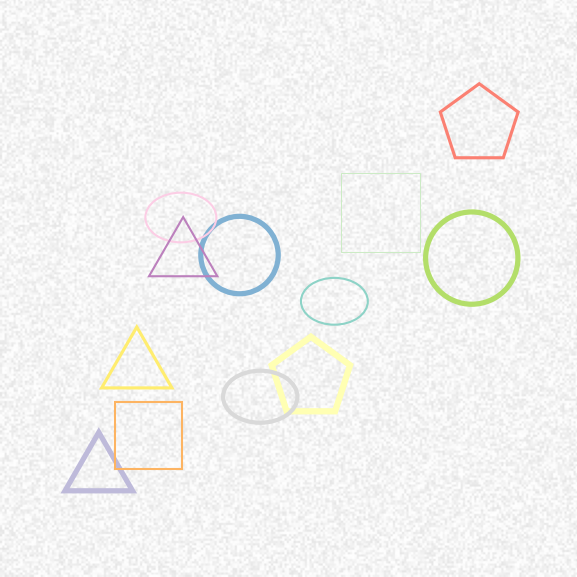[{"shape": "oval", "thickness": 1, "radius": 0.29, "center": [0.579, 0.477]}, {"shape": "pentagon", "thickness": 3, "radius": 0.36, "center": [0.538, 0.345]}, {"shape": "triangle", "thickness": 2.5, "radius": 0.34, "center": [0.171, 0.183]}, {"shape": "pentagon", "thickness": 1.5, "radius": 0.35, "center": [0.83, 0.783]}, {"shape": "circle", "thickness": 2.5, "radius": 0.34, "center": [0.415, 0.557]}, {"shape": "square", "thickness": 1, "radius": 0.29, "center": [0.257, 0.244]}, {"shape": "circle", "thickness": 2.5, "radius": 0.4, "center": [0.817, 0.552]}, {"shape": "oval", "thickness": 1, "radius": 0.31, "center": [0.313, 0.623]}, {"shape": "oval", "thickness": 2, "radius": 0.32, "center": [0.451, 0.312]}, {"shape": "triangle", "thickness": 1, "radius": 0.34, "center": [0.317, 0.555]}, {"shape": "square", "thickness": 0.5, "radius": 0.34, "center": [0.659, 0.631]}, {"shape": "triangle", "thickness": 1.5, "radius": 0.35, "center": [0.237, 0.363]}]